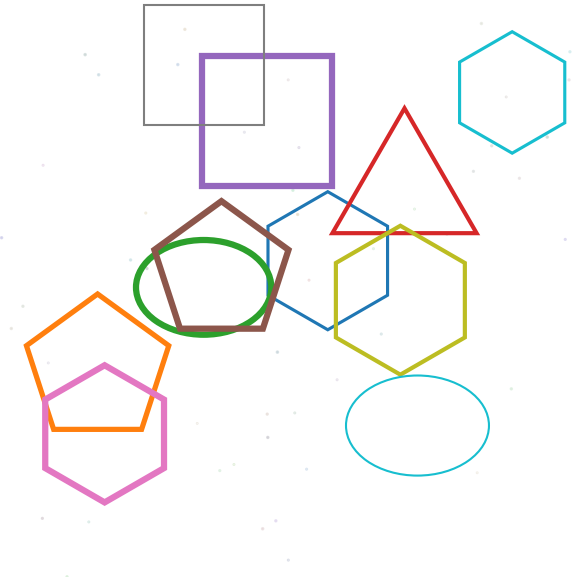[{"shape": "hexagon", "thickness": 1.5, "radius": 0.6, "center": [0.568, 0.548]}, {"shape": "pentagon", "thickness": 2.5, "radius": 0.65, "center": [0.169, 0.36]}, {"shape": "oval", "thickness": 3, "radius": 0.59, "center": [0.353, 0.502]}, {"shape": "triangle", "thickness": 2, "radius": 0.72, "center": [0.7, 0.667]}, {"shape": "square", "thickness": 3, "radius": 0.56, "center": [0.462, 0.79]}, {"shape": "pentagon", "thickness": 3, "radius": 0.61, "center": [0.383, 0.529]}, {"shape": "hexagon", "thickness": 3, "radius": 0.59, "center": [0.181, 0.248]}, {"shape": "square", "thickness": 1, "radius": 0.52, "center": [0.353, 0.887]}, {"shape": "hexagon", "thickness": 2, "radius": 0.64, "center": [0.693, 0.479]}, {"shape": "hexagon", "thickness": 1.5, "radius": 0.53, "center": [0.887, 0.839]}, {"shape": "oval", "thickness": 1, "radius": 0.62, "center": [0.723, 0.262]}]